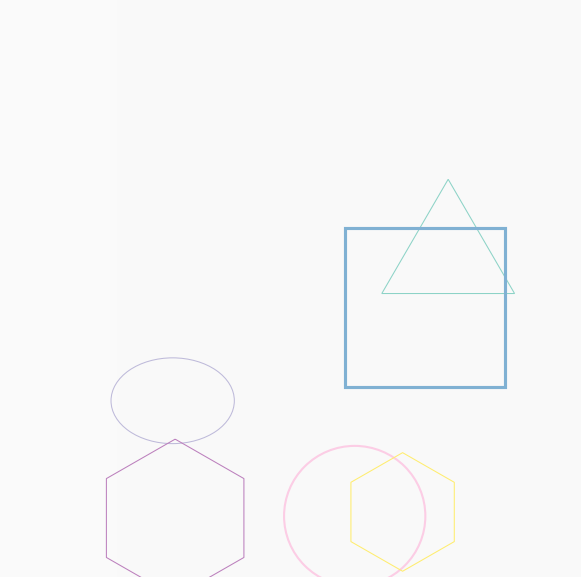[{"shape": "triangle", "thickness": 0.5, "radius": 0.66, "center": [0.771, 0.557]}, {"shape": "oval", "thickness": 0.5, "radius": 0.53, "center": [0.297, 0.305]}, {"shape": "square", "thickness": 1.5, "radius": 0.69, "center": [0.731, 0.466]}, {"shape": "circle", "thickness": 1, "radius": 0.61, "center": [0.61, 0.106]}, {"shape": "hexagon", "thickness": 0.5, "radius": 0.68, "center": [0.301, 0.102]}, {"shape": "hexagon", "thickness": 0.5, "radius": 0.51, "center": [0.693, 0.113]}]